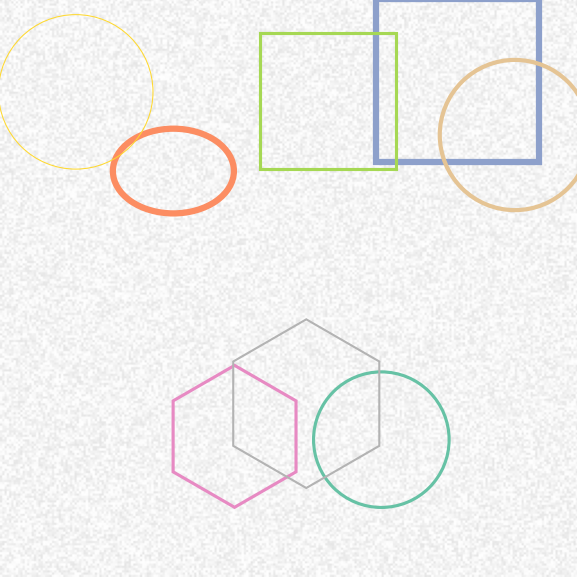[{"shape": "circle", "thickness": 1.5, "radius": 0.59, "center": [0.66, 0.238]}, {"shape": "oval", "thickness": 3, "radius": 0.52, "center": [0.3, 0.703]}, {"shape": "square", "thickness": 3, "radius": 0.7, "center": [0.792, 0.86]}, {"shape": "hexagon", "thickness": 1.5, "radius": 0.61, "center": [0.406, 0.244]}, {"shape": "square", "thickness": 1.5, "radius": 0.59, "center": [0.567, 0.825]}, {"shape": "circle", "thickness": 0.5, "radius": 0.67, "center": [0.131, 0.84]}, {"shape": "circle", "thickness": 2, "radius": 0.65, "center": [0.892, 0.765]}, {"shape": "hexagon", "thickness": 1, "radius": 0.73, "center": [0.53, 0.3]}]